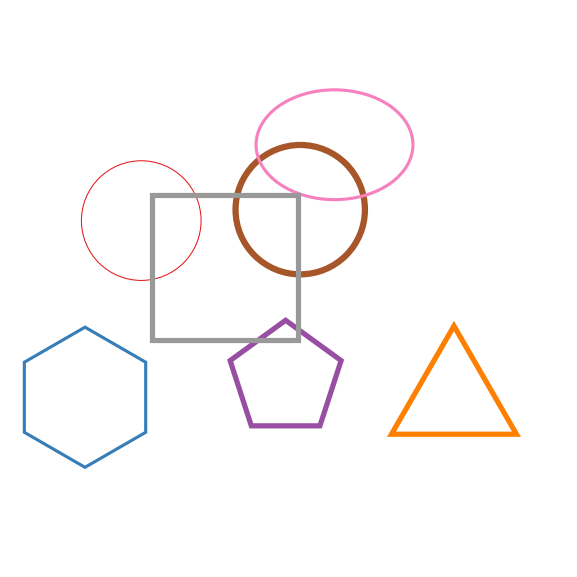[{"shape": "circle", "thickness": 0.5, "radius": 0.52, "center": [0.245, 0.617]}, {"shape": "hexagon", "thickness": 1.5, "radius": 0.61, "center": [0.147, 0.311]}, {"shape": "pentagon", "thickness": 2.5, "radius": 0.51, "center": [0.495, 0.343]}, {"shape": "triangle", "thickness": 2.5, "radius": 0.62, "center": [0.786, 0.31]}, {"shape": "circle", "thickness": 3, "radius": 0.56, "center": [0.52, 0.636]}, {"shape": "oval", "thickness": 1.5, "radius": 0.68, "center": [0.579, 0.749]}, {"shape": "square", "thickness": 2.5, "radius": 0.63, "center": [0.39, 0.536]}]